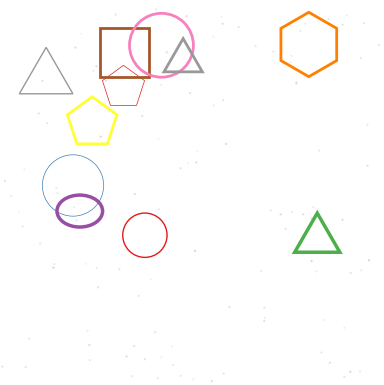[{"shape": "circle", "thickness": 1, "radius": 0.29, "center": [0.376, 0.389]}, {"shape": "pentagon", "thickness": 0.5, "radius": 0.29, "center": [0.321, 0.773]}, {"shape": "circle", "thickness": 0.5, "radius": 0.4, "center": [0.19, 0.518]}, {"shape": "triangle", "thickness": 2.5, "radius": 0.34, "center": [0.824, 0.379]}, {"shape": "oval", "thickness": 2.5, "radius": 0.3, "center": [0.207, 0.452]}, {"shape": "hexagon", "thickness": 2, "radius": 0.42, "center": [0.802, 0.884]}, {"shape": "pentagon", "thickness": 2, "radius": 0.34, "center": [0.239, 0.681]}, {"shape": "square", "thickness": 2, "radius": 0.32, "center": [0.324, 0.864]}, {"shape": "circle", "thickness": 2, "radius": 0.41, "center": [0.419, 0.882]}, {"shape": "triangle", "thickness": 1, "radius": 0.4, "center": [0.12, 0.797]}, {"shape": "triangle", "thickness": 2, "radius": 0.29, "center": [0.476, 0.842]}]